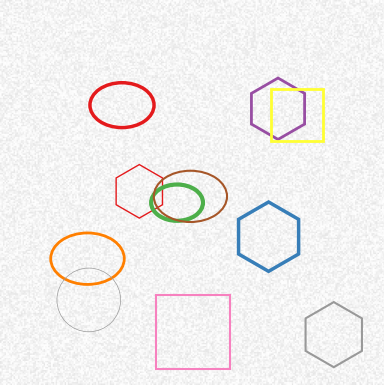[{"shape": "oval", "thickness": 2.5, "radius": 0.42, "center": [0.317, 0.727]}, {"shape": "hexagon", "thickness": 1, "radius": 0.35, "center": [0.362, 0.503]}, {"shape": "hexagon", "thickness": 2.5, "radius": 0.45, "center": [0.698, 0.385]}, {"shape": "oval", "thickness": 3, "radius": 0.34, "center": [0.46, 0.474]}, {"shape": "hexagon", "thickness": 2, "radius": 0.4, "center": [0.722, 0.718]}, {"shape": "oval", "thickness": 2, "radius": 0.48, "center": [0.227, 0.328]}, {"shape": "square", "thickness": 2, "radius": 0.34, "center": [0.772, 0.701]}, {"shape": "oval", "thickness": 1.5, "radius": 0.48, "center": [0.495, 0.49]}, {"shape": "square", "thickness": 1.5, "radius": 0.48, "center": [0.501, 0.138]}, {"shape": "hexagon", "thickness": 1.5, "radius": 0.42, "center": [0.867, 0.131]}, {"shape": "circle", "thickness": 0.5, "radius": 0.41, "center": [0.231, 0.221]}]